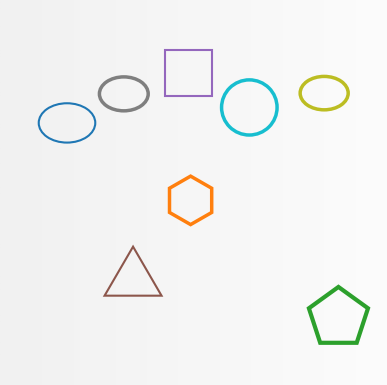[{"shape": "oval", "thickness": 1.5, "radius": 0.36, "center": [0.173, 0.681]}, {"shape": "hexagon", "thickness": 2.5, "radius": 0.31, "center": [0.492, 0.48]}, {"shape": "pentagon", "thickness": 3, "radius": 0.4, "center": [0.873, 0.175]}, {"shape": "square", "thickness": 1.5, "radius": 0.3, "center": [0.486, 0.809]}, {"shape": "triangle", "thickness": 1.5, "radius": 0.42, "center": [0.343, 0.274]}, {"shape": "oval", "thickness": 2.5, "radius": 0.31, "center": [0.32, 0.756]}, {"shape": "oval", "thickness": 2.5, "radius": 0.31, "center": [0.837, 0.758]}, {"shape": "circle", "thickness": 2.5, "radius": 0.36, "center": [0.643, 0.721]}]